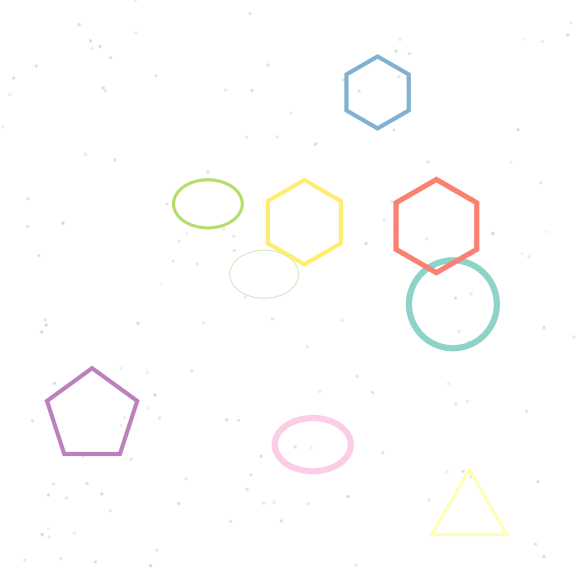[{"shape": "circle", "thickness": 3, "radius": 0.38, "center": [0.784, 0.472]}, {"shape": "triangle", "thickness": 1.5, "radius": 0.38, "center": [0.813, 0.111]}, {"shape": "hexagon", "thickness": 2.5, "radius": 0.4, "center": [0.756, 0.608]}, {"shape": "hexagon", "thickness": 2, "radius": 0.31, "center": [0.654, 0.839]}, {"shape": "oval", "thickness": 1.5, "radius": 0.3, "center": [0.36, 0.646]}, {"shape": "oval", "thickness": 3, "radius": 0.33, "center": [0.542, 0.229]}, {"shape": "pentagon", "thickness": 2, "radius": 0.41, "center": [0.159, 0.279]}, {"shape": "oval", "thickness": 0.5, "radius": 0.3, "center": [0.457, 0.524]}, {"shape": "hexagon", "thickness": 2, "radius": 0.37, "center": [0.527, 0.614]}]